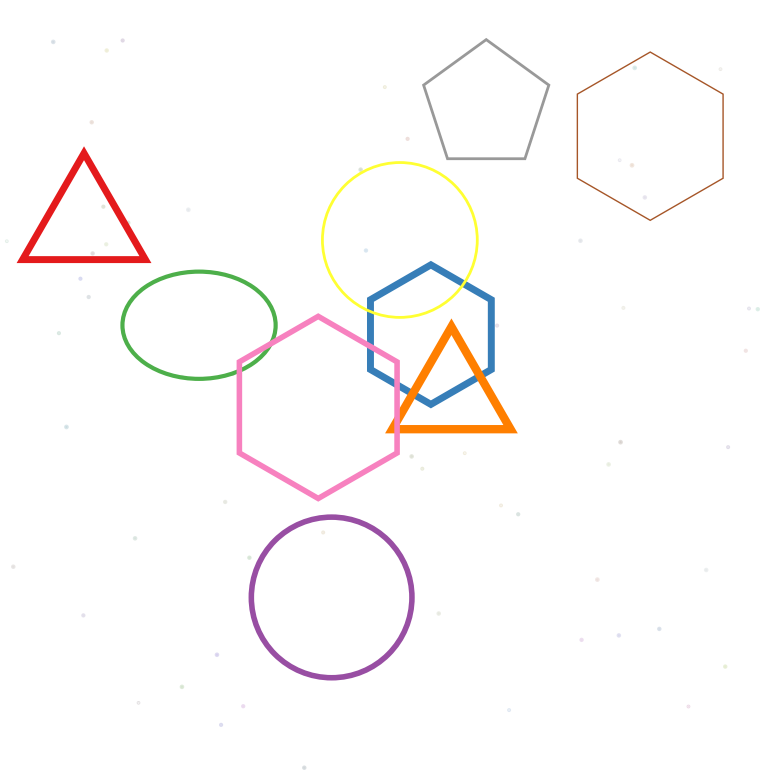[{"shape": "triangle", "thickness": 2.5, "radius": 0.46, "center": [0.109, 0.709]}, {"shape": "hexagon", "thickness": 2.5, "radius": 0.45, "center": [0.56, 0.565]}, {"shape": "oval", "thickness": 1.5, "radius": 0.5, "center": [0.259, 0.578]}, {"shape": "circle", "thickness": 2, "radius": 0.52, "center": [0.431, 0.224]}, {"shape": "triangle", "thickness": 3, "radius": 0.44, "center": [0.586, 0.487]}, {"shape": "circle", "thickness": 1, "radius": 0.5, "center": [0.519, 0.688]}, {"shape": "hexagon", "thickness": 0.5, "radius": 0.55, "center": [0.844, 0.823]}, {"shape": "hexagon", "thickness": 2, "radius": 0.59, "center": [0.413, 0.471]}, {"shape": "pentagon", "thickness": 1, "radius": 0.43, "center": [0.631, 0.863]}]